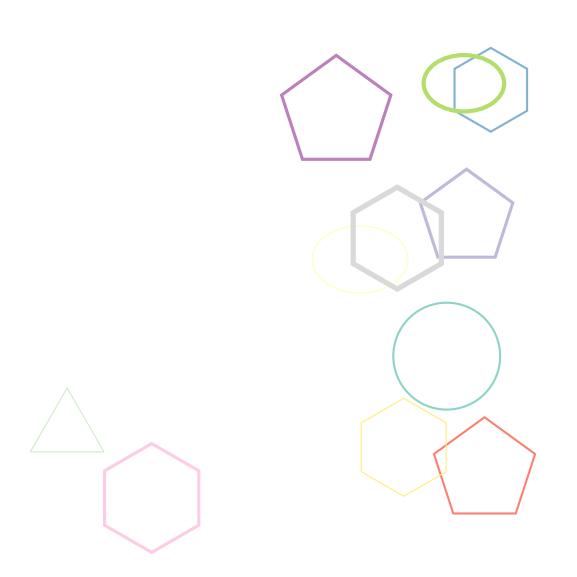[{"shape": "circle", "thickness": 1, "radius": 0.46, "center": [0.774, 0.382]}, {"shape": "oval", "thickness": 0.5, "radius": 0.41, "center": [0.624, 0.55]}, {"shape": "pentagon", "thickness": 1.5, "radius": 0.42, "center": [0.808, 0.622]}, {"shape": "pentagon", "thickness": 1, "radius": 0.46, "center": [0.839, 0.184]}, {"shape": "hexagon", "thickness": 1, "radius": 0.36, "center": [0.85, 0.844]}, {"shape": "oval", "thickness": 2, "radius": 0.35, "center": [0.803, 0.855]}, {"shape": "hexagon", "thickness": 1.5, "radius": 0.47, "center": [0.263, 0.137]}, {"shape": "hexagon", "thickness": 2.5, "radius": 0.44, "center": [0.688, 0.587]}, {"shape": "pentagon", "thickness": 1.5, "radius": 0.5, "center": [0.582, 0.804]}, {"shape": "triangle", "thickness": 0.5, "radius": 0.37, "center": [0.116, 0.254]}, {"shape": "hexagon", "thickness": 0.5, "radius": 0.42, "center": [0.699, 0.225]}]